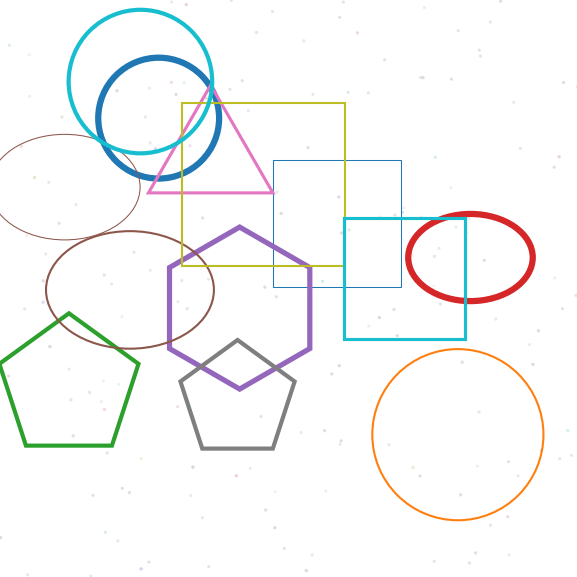[{"shape": "square", "thickness": 0.5, "radius": 0.55, "center": [0.584, 0.612]}, {"shape": "circle", "thickness": 3, "radius": 0.52, "center": [0.275, 0.795]}, {"shape": "circle", "thickness": 1, "radius": 0.74, "center": [0.793, 0.246]}, {"shape": "pentagon", "thickness": 2, "radius": 0.63, "center": [0.119, 0.33]}, {"shape": "oval", "thickness": 3, "radius": 0.54, "center": [0.815, 0.553]}, {"shape": "hexagon", "thickness": 2.5, "radius": 0.7, "center": [0.415, 0.466]}, {"shape": "oval", "thickness": 1, "radius": 0.73, "center": [0.225, 0.497]}, {"shape": "oval", "thickness": 0.5, "radius": 0.65, "center": [0.112, 0.675]}, {"shape": "triangle", "thickness": 1.5, "radius": 0.62, "center": [0.365, 0.727]}, {"shape": "pentagon", "thickness": 2, "radius": 0.52, "center": [0.411, 0.306]}, {"shape": "square", "thickness": 1, "radius": 0.7, "center": [0.456, 0.68]}, {"shape": "circle", "thickness": 2, "radius": 0.62, "center": [0.243, 0.858]}, {"shape": "square", "thickness": 1.5, "radius": 0.52, "center": [0.7, 0.517]}]